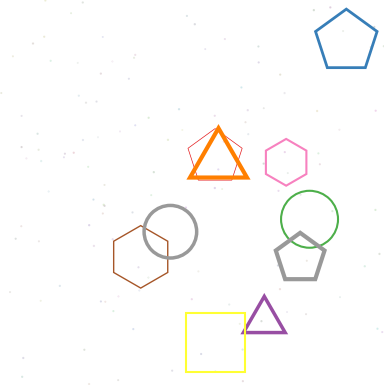[{"shape": "pentagon", "thickness": 0.5, "radius": 0.37, "center": [0.559, 0.592]}, {"shape": "pentagon", "thickness": 2, "radius": 0.42, "center": [0.9, 0.892]}, {"shape": "circle", "thickness": 1.5, "radius": 0.37, "center": [0.804, 0.43]}, {"shape": "triangle", "thickness": 2.5, "radius": 0.31, "center": [0.686, 0.167]}, {"shape": "triangle", "thickness": 3, "radius": 0.43, "center": [0.568, 0.582]}, {"shape": "square", "thickness": 1.5, "radius": 0.39, "center": [0.56, 0.111]}, {"shape": "hexagon", "thickness": 1, "radius": 0.41, "center": [0.365, 0.333]}, {"shape": "hexagon", "thickness": 1.5, "radius": 0.3, "center": [0.743, 0.578]}, {"shape": "pentagon", "thickness": 3, "radius": 0.33, "center": [0.78, 0.329]}, {"shape": "circle", "thickness": 2.5, "radius": 0.34, "center": [0.443, 0.398]}]